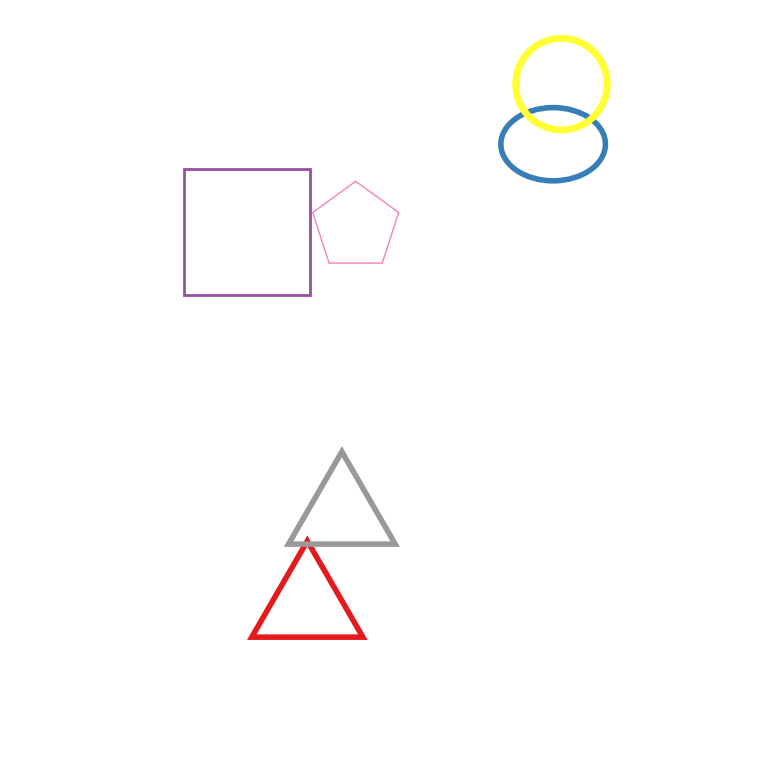[{"shape": "triangle", "thickness": 2, "radius": 0.42, "center": [0.399, 0.214]}, {"shape": "oval", "thickness": 2, "radius": 0.34, "center": [0.718, 0.813]}, {"shape": "square", "thickness": 1, "radius": 0.41, "center": [0.321, 0.699]}, {"shape": "circle", "thickness": 2.5, "radius": 0.3, "center": [0.729, 0.891]}, {"shape": "pentagon", "thickness": 0.5, "radius": 0.29, "center": [0.462, 0.706]}, {"shape": "triangle", "thickness": 2, "radius": 0.4, "center": [0.444, 0.333]}]